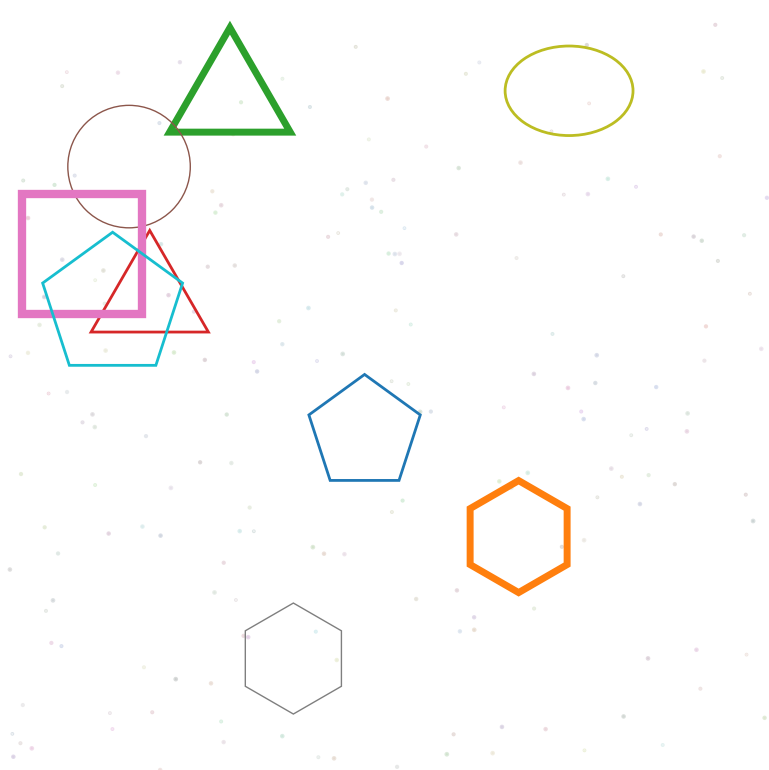[{"shape": "pentagon", "thickness": 1, "radius": 0.38, "center": [0.473, 0.438]}, {"shape": "hexagon", "thickness": 2.5, "radius": 0.36, "center": [0.674, 0.303]}, {"shape": "triangle", "thickness": 2.5, "radius": 0.45, "center": [0.299, 0.874]}, {"shape": "triangle", "thickness": 1, "radius": 0.44, "center": [0.194, 0.613]}, {"shape": "circle", "thickness": 0.5, "radius": 0.4, "center": [0.168, 0.784]}, {"shape": "square", "thickness": 3, "radius": 0.39, "center": [0.106, 0.671]}, {"shape": "hexagon", "thickness": 0.5, "radius": 0.36, "center": [0.381, 0.145]}, {"shape": "oval", "thickness": 1, "radius": 0.42, "center": [0.739, 0.882]}, {"shape": "pentagon", "thickness": 1, "radius": 0.48, "center": [0.146, 0.603]}]